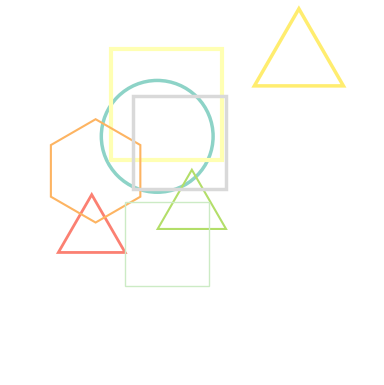[{"shape": "circle", "thickness": 2.5, "radius": 0.73, "center": [0.408, 0.646]}, {"shape": "square", "thickness": 3, "radius": 0.72, "center": [0.433, 0.727]}, {"shape": "triangle", "thickness": 2, "radius": 0.5, "center": [0.238, 0.394]}, {"shape": "hexagon", "thickness": 1.5, "radius": 0.67, "center": [0.248, 0.556]}, {"shape": "triangle", "thickness": 1.5, "radius": 0.51, "center": [0.498, 0.457]}, {"shape": "square", "thickness": 2.5, "radius": 0.6, "center": [0.466, 0.63]}, {"shape": "square", "thickness": 1, "radius": 0.55, "center": [0.433, 0.367]}, {"shape": "triangle", "thickness": 2.5, "radius": 0.67, "center": [0.776, 0.844]}]